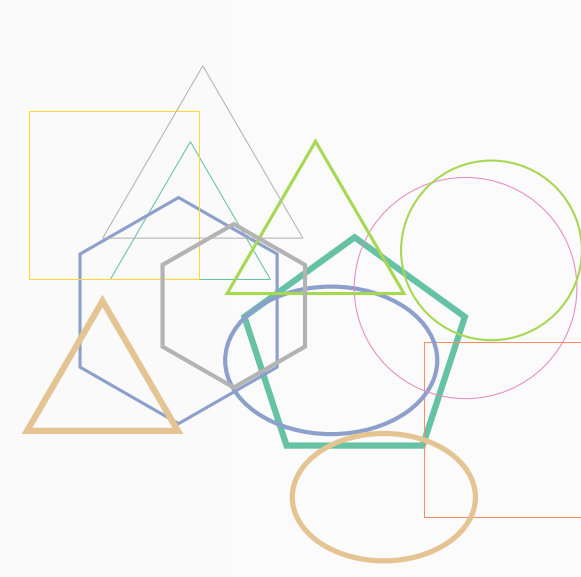[{"shape": "pentagon", "thickness": 3, "radius": 1.0, "center": [0.61, 0.389]}, {"shape": "triangle", "thickness": 0.5, "radius": 0.8, "center": [0.328, 0.595]}, {"shape": "square", "thickness": 0.5, "radius": 0.76, "center": [0.881, 0.256]}, {"shape": "hexagon", "thickness": 1.5, "radius": 0.98, "center": [0.307, 0.461]}, {"shape": "oval", "thickness": 2, "radius": 0.91, "center": [0.57, 0.375]}, {"shape": "circle", "thickness": 0.5, "radius": 0.96, "center": [0.801, 0.5]}, {"shape": "triangle", "thickness": 1.5, "radius": 0.88, "center": [0.543, 0.579]}, {"shape": "circle", "thickness": 1, "radius": 0.78, "center": [0.846, 0.566]}, {"shape": "square", "thickness": 0.5, "radius": 0.73, "center": [0.196, 0.661]}, {"shape": "triangle", "thickness": 3, "radius": 0.75, "center": [0.176, 0.328]}, {"shape": "oval", "thickness": 2.5, "radius": 0.79, "center": [0.66, 0.138]}, {"shape": "hexagon", "thickness": 2, "radius": 0.71, "center": [0.402, 0.47]}, {"shape": "triangle", "thickness": 0.5, "radius": 0.99, "center": [0.349, 0.686]}]